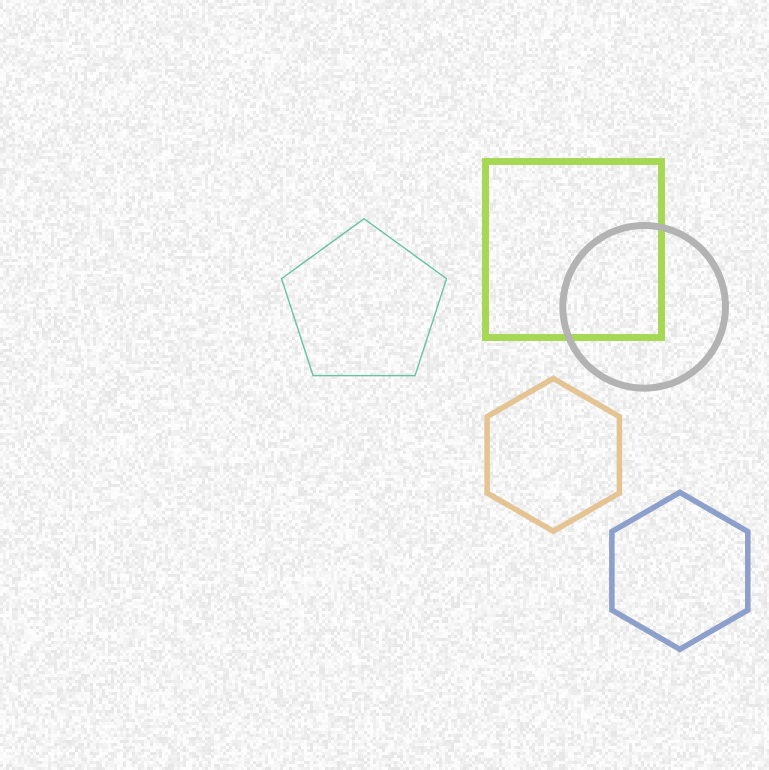[{"shape": "pentagon", "thickness": 0.5, "radius": 0.56, "center": [0.473, 0.603]}, {"shape": "hexagon", "thickness": 2, "radius": 0.51, "center": [0.883, 0.259]}, {"shape": "square", "thickness": 2.5, "radius": 0.57, "center": [0.744, 0.677]}, {"shape": "hexagon", "thickness": 2, "radius": 0.5, "center": [0.719, 0.409]}, {"shape": "circle", "thickness": 2.5, "radius": 0.53, "center": [0.837, 0.602]}]